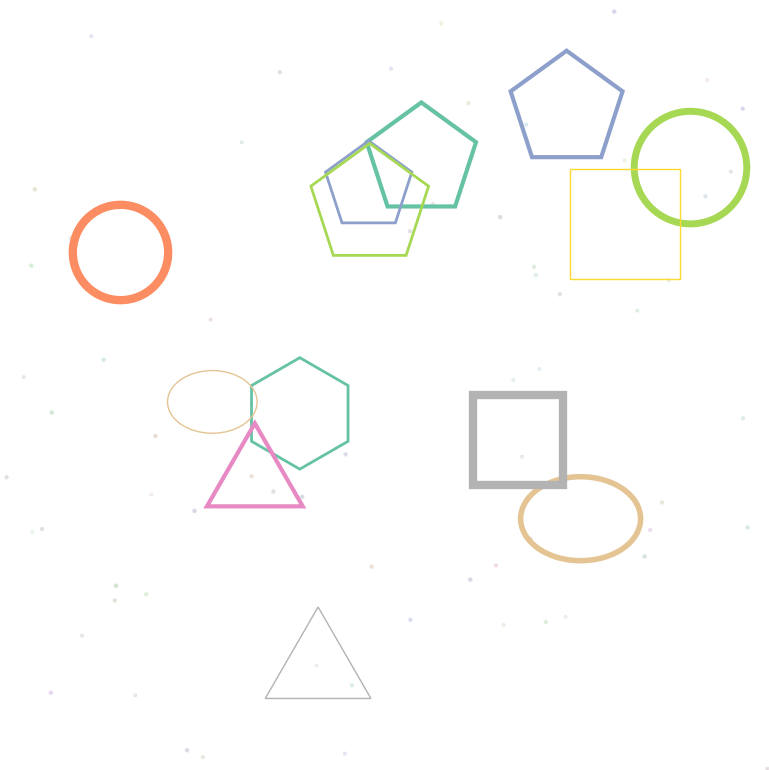[{"shape": "hexagon", "thickness": 1, "radius": 0.36, "center": [0.389, 0.463]}, {"shape": "pentagon", "thickness": 1.5, "radius": 0.37, "center": [0.547, 0.792]}, {"shape": "circle", "thickness": 3, "radius": 0.31, "center": [0.157, 0.672]}, {"shape": "pentagon", "thickness": 1, "radius": 0.29, "center": [0.479, 0.758]}, {"shape": "pentagon", "thickness": 1.5, "radius": 0.38, "center": [0.736, 0.858]}, {"shape": "triangle", "thickness": 1.5, "radius": 0.36, "center": [0.331, 0.378]}, {"shape": "circle", "thickness": 2.5, "radius": 0.37, "center": [0.897, 0.782]}, {"shape": "pentagon", "thickness": 1, "radius": 0.4, "center": [0.48, 0.733]}, {"shape": "square", "thickness": 0.5, "radius": 0.36, "center": [0.812, 0.709]}, {"shape": "oval", "thickness": 2, "radius": 0.39, "center": [0.754, 0.326]}, {"shape": "oval", "thickness": 0.5, "radius": 0.29, "center": [0.276, 0.478]}, {"shape": "square", "thickness": 3, "radius": 0.29, "center": [0.673, 0.429]}, {"shape": "triangle", "thickness": 0.5, "radius": 0.4, "center": [0.413, 0.133]}]